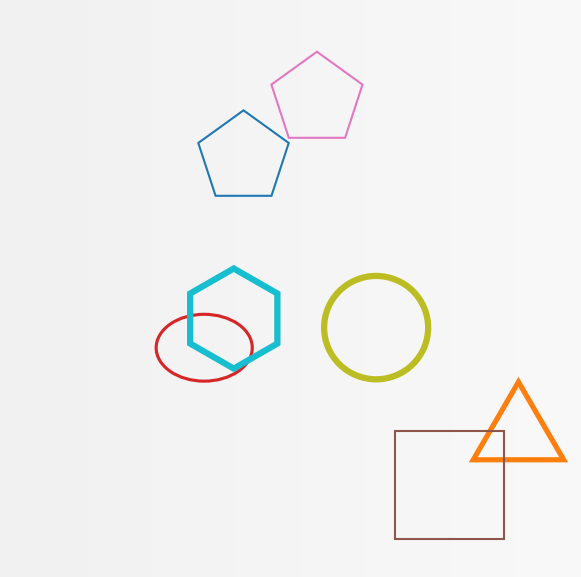[{"shape": "pentagon", "thickness": 1, "radius": 0.41, "center": [0.419, 0.726]}, {"shape": "triangle", "thickness": 2.5, "radius": 0.45, "center": [0.892, 0.248]}, {"shape": "oval", "thickness": 1.5, "radius": 0.41, "center": [0.351, 0.397]}, {"shape": "square", "thickness": 1, "radius": 0.47, "center": [0.774, 0.159]}, {"shape": "pentagon", "thickness": 1, "radius": 0.41, "center": [0.545, 0.827]}, {"shape": "circle", "thickness": 3, "radius": 0.45, "center": [0.647, 0.432]}, {"shape": "hexagon", "thickness": 3, "radius": 0.43, "center": [0.402, 0.448]}]